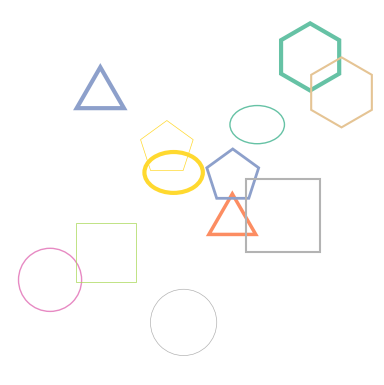[{"shape": "oval", "thickness": 1, "radius": 0.35, "center": [0.668, 0.676]}, {"shape": "hexagon", "thickness": 3, "radius": 0.44, "center": [0.806, 0.852]}, {"shape": "triangle", "thickness": 2.5, "radius": 0.35, "center": [0.603, 0.426]}, {"shape": "triangle", "thickness": 3, "radius": 0.35, "center": [0.261, 0.754]}, {"shape": "pentagon", "thickness": 2, "radius": 0.35, "center": [0.605, 0.542]}, {"shape": "circle", "thickness": 1, "radius": 0.41, "center": [0.13, 0.273]}, {"shape": "square", "thickness": 0.5, "radius": 0.39, "center": [0.275, 0.344]}, {"shape": "pentagon", "thickness": 0.5, "radius": 0.36, "center": [0.433, 0.615]}, {"shape": "oval", "thickness": 3, "radius": 0.38, "center": [0.451, 0.552]}, {"shape": "hexagon", "thickness": 1.5, "radius": 0.45, "center": [0.887, 0.76]}, {"shape": "square", "thickness": 1.5, "radius": 0.48, "center": [0.735, 0.441]}, {"shape": "circle", "thickness": 0.5, "radius": 0.43, "center": [0.477, 0.163]}]